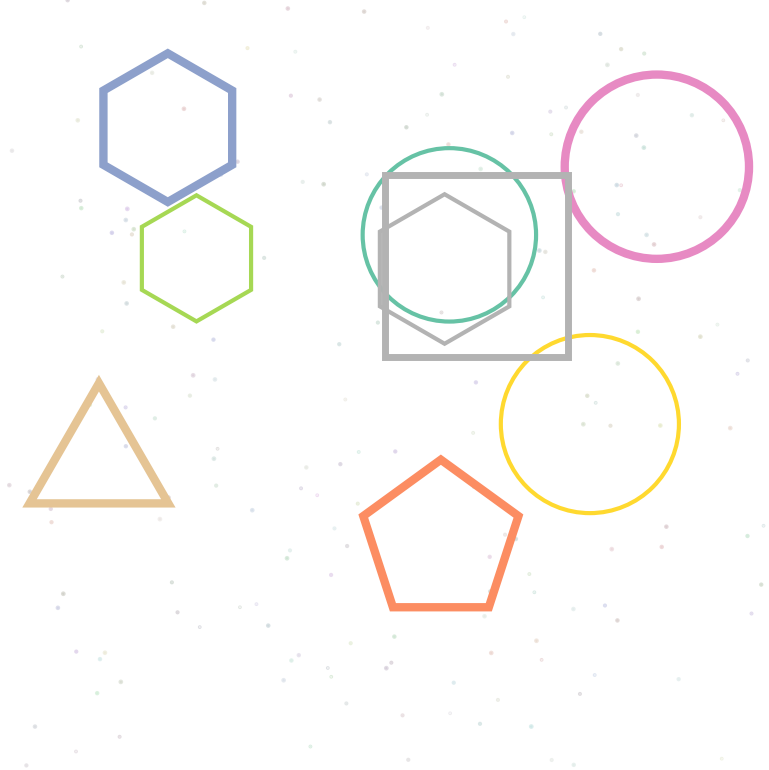[{"shape": "circle", "thickness": 1.5, "radius": 0.56, "center": [0.584, 0.695]}, {"shape": "pentagon", "thickness": 3, "radius": 0.53, "center": [0.573, 0.297]}, {"shape": "hexagon", "thickness": 3, "radius": 0.48, "center": [0.218, 0.834]}, {"shape": "circle", "thickness": 3, "radius": 0.6, "center": [0.853, 0.784]}, {"shape": "hexagon", "thickness": 1.5, "radius": 0.41, "center": [0.255, 0.664]}, {"shape": "circle", "thickness": 1.5, "radius": 0.58, "center": [0.766, 0.449]}, {"shape": "triangle", "thickness": 3, "radius": 0.52, "center": [0.128, 0.398]}, {"shape": "hexagon", "thickness": 1.5, "radius": 0.49, "center": [0.577, 0.651]}, {"shape": "square", "thickness": 2.5, "radius": 0.59, "center": [0.619, 0.654]}]